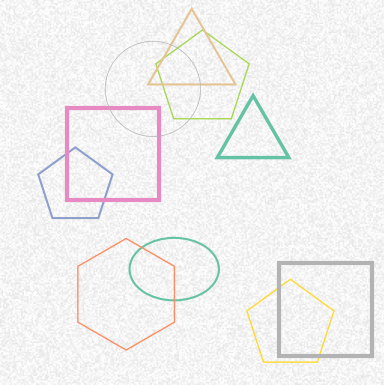[{"shape": "oval", "thickness": 1.5, "radius": 0.58, "center": [0.453, 0.301]}, {"shape": "triangle", "thickness": 2.5, "radius": 0.54, "center": [0.657, 0.644]}, {"shape": "hexagon", "thickness": 1, "radius": 0.72, "center": [0.328, 0.236]}, {"shape": "pentagon", "thickness": 1.5, "radius": 0.51, "center": [0.196, 0.516]}, {"shape": "square", "thickness": 3, "radius": 0.6, "center": [0.293, 0.599]}, {"shape": "pentagon", "thickness": 1, "radius": 0.64, "center": [0.526, 0.795]}, {"shape": "pentagon", "thickness": 1, "radius": 0.59, "center": [0.754, 0.156]}, {"shape": "triangle", "thickness": 1.5, "radius": 0.65, "center": [0.498, 0.846]}, {"shape": "square", "thickness": 3, "radius": 0.6, "center": [0.846, 0.196]}, {"shape": "circle", "thickness": 0.5, "radius": 0.62, "center": [0.397, 0.769]}]